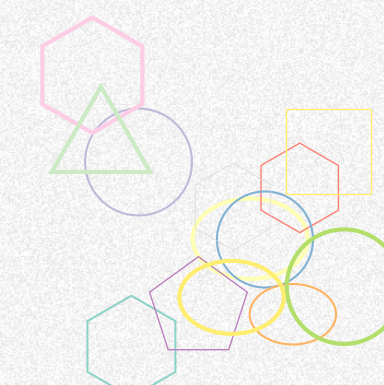[{"shape": "hexagon", "thickness": 1.5, "radius": 0.66, "center": [0.341, 0.1]}, {"shape": "oval", "thickness": 3, "radius": 0.75, "center": [0.65, 0.38]}, {"shape": "circle", "thickness": 1.5, "radius": 0.69, "center": [0.36, 0.579]}, {"shape": "hexagon", "thickness": 1, "radius": 0.58, "center": [0.778, 0.512]}, {"shape": "circle", "thickness": 1.5, "radius": 0.62, "center": [0.688, 0.378]}, {"shape": "oval", "thickness": 1.5, "radius": 0.56, "center": [0.761, 0.184]}, {"shape": "circle", "thickness": 3, "radius": 0.74, "center": [0.894, 0.255]}, {"shape": "hexagon", "thickness": 3, "radius": 0.75, "center": [0.24, 0.805]}, {"shape": "hexagon", "thickness": 0.5, "radius": 0.57, "center": [0.605, 0.463]}, {"shape": "pentagon", "thickness": 1, "radius": 0.67, "center": [0.515, 0.2]}, {"shape": "triangle", "thickness": 3, "radius": 0.74, "center": [0.262, 0.627]}, {"shape": "square", "thickness": 1, "radius": 0.56, "center": [0.853, 0.607]}, {"shape": "oval", "thickness": 3, "radius": 0.68, "center": [0.602, 0.228]}]